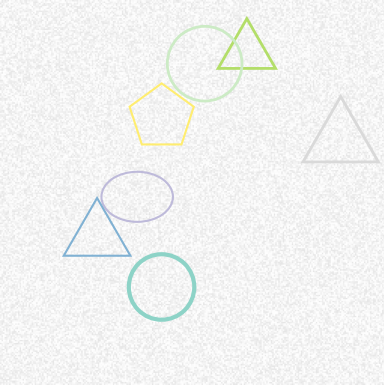[{"shape": "circle", "thickness": 3, "radius": 0.43, "center": [0.42, 0.255]}, {"shape": "oval", "thickness": 1.5, "radius": 0.46, "center": [0.356, 0.489]}, {"shape": "triangle", "thickness": 1.5, "radius": 0.5, "center": [0.252, 0.386]}, {"shape": "triangle", "thickness": 2, "radius": 0.43, "center": [0.641, 0.865]}, {"shape": "triangle", "thickness": 2, "radius": 0.57, "center": [0.885, 0.636]}, {"shape": "circle", "thickness": 2, "radius": 0.49, "center": [0.532, 0.835]}, {"shape": "pentagon", "thickness": 1.5, "radius": 0.44, "center": [0.42, 0.696]}]